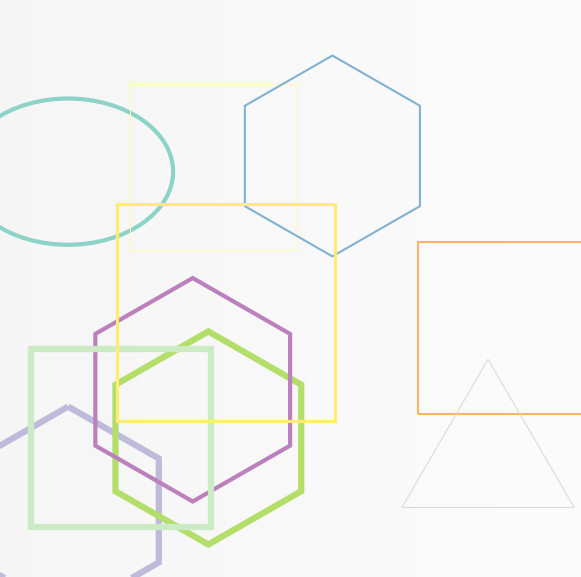[{"shape": "oval", "thickness": 2, "radius": 0.9, "center": [0.117, 0.702]}, {"shape": "square", "thickness": 0.5, "radius": 0.72, "center": [0.367, 0.71]}, {"shape": "hexagon", "thickness": 3, "radius": 0.9, "center": [0.117, 0.115]}, {"shape": "hexagon", "thickness": 1, "radius": 0.87, "center": [0.572, 0.729]}, {"shape": "square", "thickness": 1, "radius": 0.74, "center": [0.867, 0.431]}, {"shape": "hexagon", "thickness": 3, "radius": 0.92, "center": [0.358, 0.241]}, {"shape": "triangle", "thickness": 0.5, "radius": 0.86, "center": [0.84, 0.206]}, {"shape": "hexagon", "thickness": 2, "radius": 0.97, "center": [0.332, 0.324]}, {"shape": "square", "thickness": 3, "radius": 0.77, "center": [0.208, 0.24]}, {"shape": "square", "thickness": 1.5, "radius": 0.94, "center": [0.389, 0.458]}]